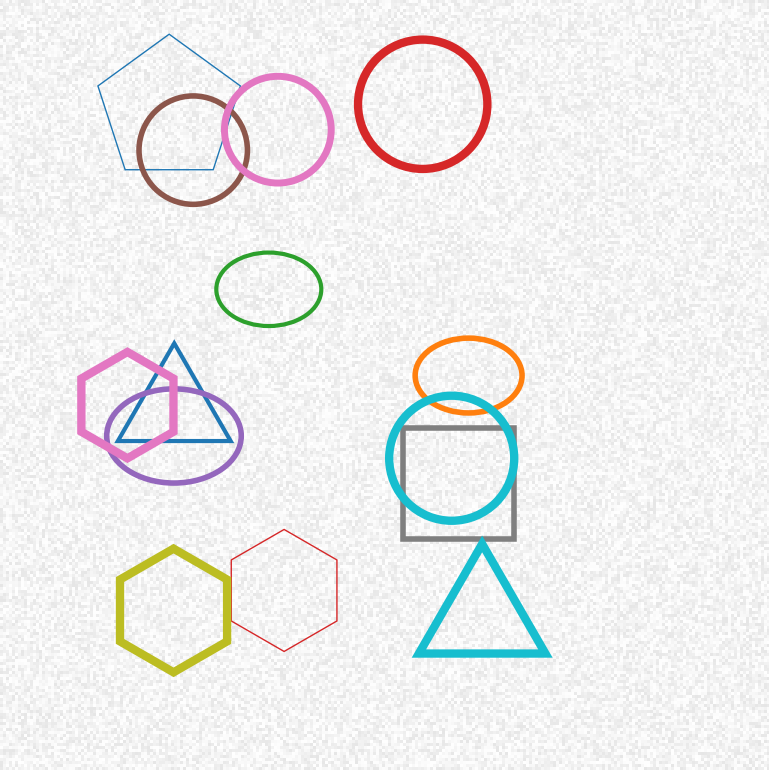[{"shape": "triangle", "thickness": 1.5, "radius": 0.42, "center": [0.226, 0.47]}, {"shape": "pentagon", "thickness": 0.5, "radius": 0.49, "center": [0.22, 0.858]}, {"shape": "oval", "thickness": 2, "radius": 0.35, "center": [0.609, 0.512]}, {"shape": "oval", "thickness": 1.5, "radius": 0.34, "center": [0.349, 0.624]}, {"shape": "hexagon", "thickness": 0.5, "radius": 0.4, "center": [0.369, 0.233]}, {"shape": "circle", "thickness": 3, "radius": 0.42, "center": [0.549, 0.865]}, {"shape": "oval", "thickness": 2, "radius": 0.44, "center": [0.226, 0.434]}, {"shape": "circle", "thickness": 2, "radius": 0.35, "center": [0.251, 0.805]}, {"shape": "circle", "thickness": 2.5, "radius": 0.35, "center": [0.361, 0.832]}, {"shape": "hexagon", "thickness": 3, "radius": 0.35, "center": [0.165, 0.474]}, {"shape": "square", "thickness": 2, "radius": 0.36, "center": [0.595, 0.372]}, {"shape": "hexagon", "thickness": 3, "radius": 0.4, "center": [0.225, 0.207]}, {"shape": "triangle", "thickness": 3, "radius": 0.47, "center": [0.626, 0.199]}, {"shape": "circle", "thickness": 3, "radius": 0.41, "center": [0.587, 0.405]}]